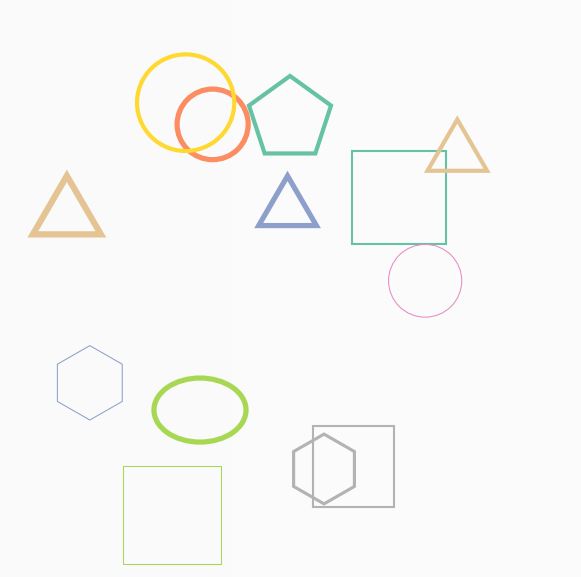[{"shape": "square", "thickness": 1, "radius": 0.4, "center": [0.686, 0.657]}, {"shape": "pentagon", "thickness": 2, "radius": 0.37, "center": [0.499, 0.793]}, {"shape": "circle", "thickness": 2.5, "radius": 0.31, "center": [0.366, 0.784]}, {"shape": "hexagon", "thickness": 0.5, "radius": 0.32, "center": [0.155, 0.336]}, {"shape": "triangle", "thickness": 2.5, "radius": 0.29, "center": [0.495, 0.637]}, {"shape": "circle", "thickness": 0.5, "radius": 0.31, "center": [0.731, 0.513]}, {"shape": "square", "thickness": 0.5, "radius": 0.42, "center": [0.296, 0.107]}, {"shape": "oval", "thickness": 2.5, "radius": 0.4, "center": [0.344, 0.289]}, {"shape": "circle", "thickness": 2, "radius": 0.42, "center": [0.319, 0.821]}, {"shape": "triangle", "thickness": 3, "radius": 0.34, "center": [0.115, 0.627]}, {"shape": "triangle", "thickness": 2, "radius": 0.3, "center": [0.787, 0.733]}, {"shape": "square", "thickness": 1, "radius": 0.35, "center": [0.608, 0.192]}, {"shape": "hexagon", "thickness": 1.5, "radius": 0.3, "center": [0.557, 0.187]}]